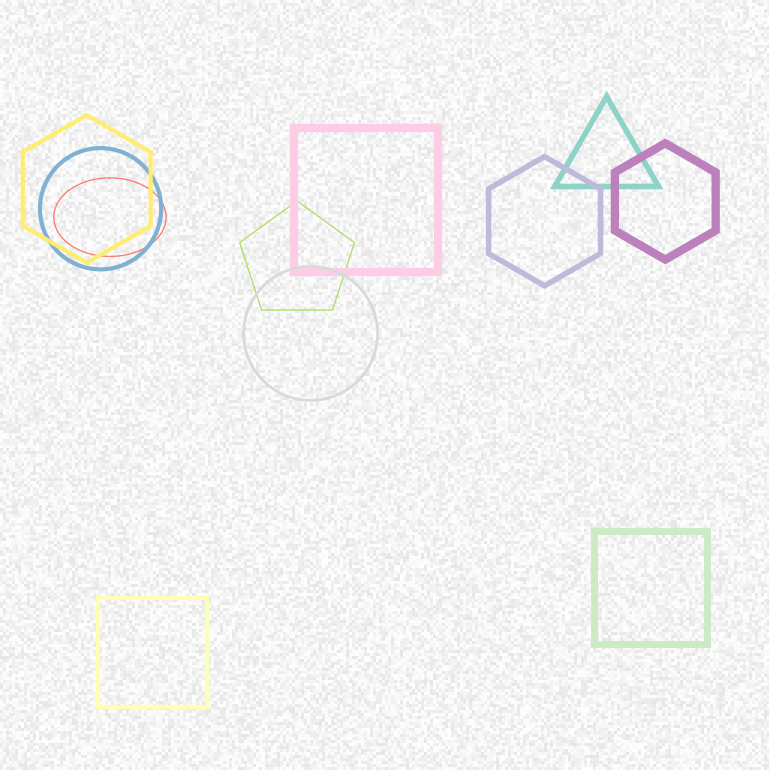[{"shape": "triangle", "thickness": 2, "radius": 0.39, "center": [0.788, 0.797]}, {"shape": "square", "thickness": 1.5, "radius": 0.35, "center": [0.198, 0.152]}, {"shape": "hexagon", "thickness": 2, "radius": 0.42, "center": [0.707, 0.713]}, {"shape": "oval", "thickness": 0.5, "radius": 0.36, "center": [0.143, 0.718]}, {"shape": "circle", "thickness": 1.5, "radius": 0.39, "center": [0.131, 0.729]}, {"shape": "pentagon", "thickness": 0.5, "radius": 0.39, "center": [0.386, 0.661]}, {"shape": "square", "thickness": 3, "radius": 0.47, "center": [0.476, 0.741]}, {"shape": "circle", "thickness": 1, "radius": 0.44, "center": [0.403, 0.567]}, {"shape": "hexagon", "thickness": 3, "radius": 0.38, "center": [0.864, 0.738]}, {"shape": "square", "thickness": 2.5, "radius": 0.37, "center": [0.845, 0.237]}, {"shape": "hexagon", "thickness": 1.5, "radius": 0.48, "center": [0.113, 0.755]}]